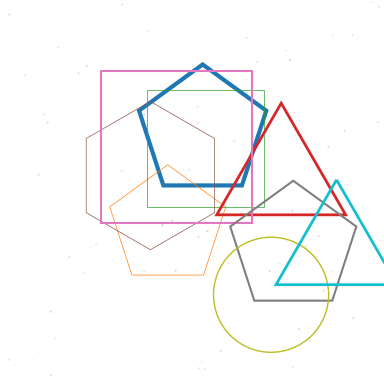[{"shape": "pentagon", "thickness": 3, "radius": 0.87, "center": [0.526, 0.659]}, {"shape": "pentagon", "thickness": 0.5, "radius": 0.79, "center": [0.436, 0.414]}, {"shape": "square", "thickness": 0.5, "radius": 0.76, "center": [0.533, 0.615]}, {"shape": "triangle", "thickness": 2, "radius": 0.97, "center": [0.73, 0.539]}, {"shape": "hexagon", "thickness": 0.5, "radius": 0.96, "center": [0.391, 0.544]}, {"shape": "square", "thickness": 1.5, "radius": 0.98, "center": [0.459, 0.618]}, {"shape": "pentagon", "thickness": 1.5, "radius": 0.86, "center": [0.762, 0.358]}, {"shape": "circle", "thickness": 1, "radius": 0.75, "center": [0.704, 0.234]}, {"shape": "triangle", "thickness": 2, "radius": 0.91, "center": [0.874, 0.351]}]